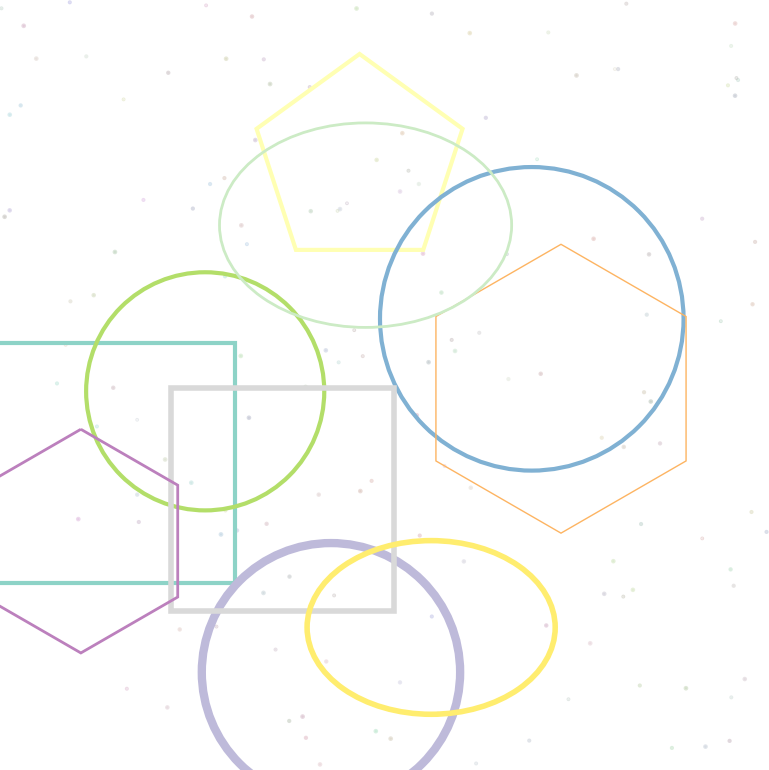[{"shape": "square", "thickness": 1.5, "radius": 0.78, "center": [0.15, 0.398]}, {"shape": "pentagon", "thickness": 1.5, "radius": 0.7, "center": [0.467, 0.789]}, {"shape": "circle", "thickness": 3, "radius": 0.84, "center": [0.43, 0.127]}, {"shape": "circle", "thickness": 1.5, "radius": 0.99, "center": [0.691, 0.586]}, {"shape": "hexagon", "thickness": 0.5, "radius": 0.94, "center": [0.729, 0.495]}, {"shape": "circle", "thickness": 1.5, "radius": 0.77, "center": [0.266, 0.492]}, {"shape": "square", "thickness": 2, "radius": 0.72, "center": [0.367, 0.351]}, {"shape": "hexagon", "thickness": 1, "radius": 0.73, "center": [0.105, 0.297]}, {"shape": "oval", "thickness": 1, "radius": 0.95, "center": [0.475, 0.708]}, {"shape": "oval", "thickness": 2, "radius": 0.81, "center": [0.56, 0.185]}]